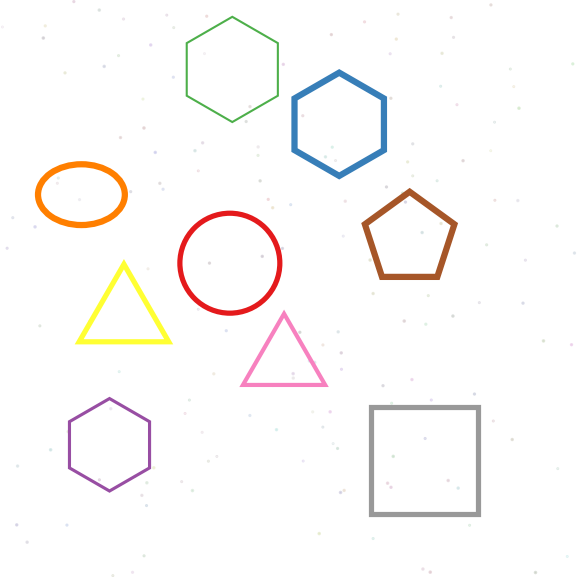[{"shape": "circle", "thickness": 2.5, "radius": 0.43, "center": [0.398, 0.543]}, {"shape": "hexagon", "thickness": 3, "radius": 0.45, "center": [0.587, 0.784]}, {"shape": "hexagon", "thickness": 1, "radius": 0.46, "center": [0.402, 0.879]}, {"shape": "hexagon", "thickness": 1.5, "radius": 0.4, "center": [0.19, 0.229]}, {"shape": "oval", "thickness": 3, "radius": 0.38, "center": [0.141, 0.662]}, {"shape": "triangle", "thickness": 2.5, "radius": 0.45, "center": [0.215, 0.452]}, {"shape": "pentagon", "thickness": 3, "radius": 0.41, "center": [0.709, 0.586]}, {"shape": "triangle", "thickness": 2, "radius": 0.41, "center": [0.492, 0.374]}, {"shape": "square", "thickness": 2.5, "radius": 0.46, "center": [0.735, 0.202]}]